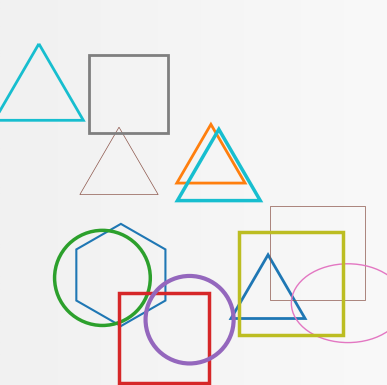[{"shape": "hexagon", "thickness": 1.5, "radius": 0.66, "center": [0.312, 0.286]}, {"shape": "triangle", "thickness": 2, "radius": 0.55, "center": [0.692, 0.228]}, {"shape": "triangle", "thickness": 2, "radius": 0.51, "center": [0.544, 0.575]}, {"shape": "circle", "thickness": 2.5, "radius": 0.62, "center": [0.264, 0.278]}, {"shape": "square", "thickness": 2.5, "radius": 0.59, "center": [0.423, 0.122]}, {"shape": "circle", "thickness": 3, "radius": 0.57, "center": [0.489, 0.17]}, {"shape": "square", "thickness": 0.5, "radius": 0.61, "center": [0.82, 0.342]}, {"shape": "triangle", "thickness": 0.5, "radius": 0.58, "center": [0.307, 0.553]}, {"shape": "oval", "thickness": 1, "radius": 0.73, "center": [0.898, 0.213]}, {"shape": "square", "thickness": 2, "radius": 0.51, "center": [0.333, 0.756]}, {"shape": "square", "thickness": 2.5, "radius": 0.67, "center": [0.751, 0.264]}, {"shape": "triangle", "thickness": 2.5, "radius": 0.62, "center": [0.565, 0.541]}, {"shape": "triangle", "thickness": 2, "radius": 0.66, "center": [0.1, 0.754]}]